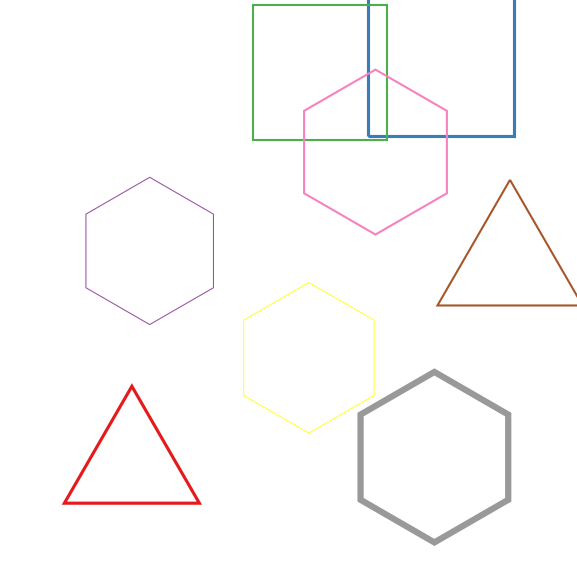[{"shape": "triangle", "thickness": 1.5, "radius": 0.67, "center": [0.228, 0.195]}, {"shape": "square", "thickness": 1.5, "radius": 0.63, "center": [0.764, 0.891]}, {"shape": "square", "thickness": 1, "radius": 0.58, "center": [0.554, 0.873]}, {"shape": "hexagon", "thickness": 0.5, "radius": 0.64, "center": [0.259, 0.565]}, {"shape": "hexagon", "thickness": 0.5, "radius": 0.65, "center": [0.535, 0.38]}, {"shape": "triangle", "thickness": 1, "radius": 0.73, "center": [0.883, 0.543]}, {"shape": "hexagon", "thickness": 1, "radius": 0.71, "center": [0.65, 0.736]}, {"shape": "hexagon", "thickness": 3, "radius": 0.74, "center": [0.752, 0.207]}]